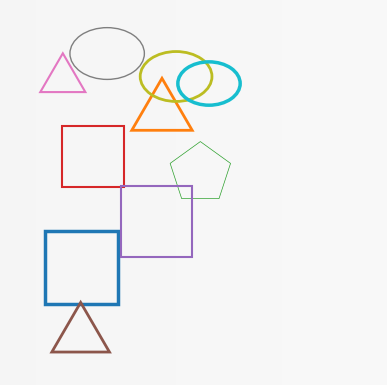[{"shape": "square", "thickness": 2.5, "radius": 0.47, "center": [0.21, 0.305]}, {"shape": "triangle", "thickness": 2, "radius": 0.45, "center": [0.418, 0.707]}, {"shape": "pentagon", "thickness": 0.5, "radius": 0.41, "center": [0.517, 0.55]}, {"shape": "square", "thickness": 1.5, "radius": 0.4, "center": [0.239, 0.594]}, {"shape": "square", "thickness": 1.5, "radius": 0.46, "center": [0.404, 0.424]}, {"shape": "triangle", "thickness": 2, "radius": 0.43, "center": [0.208, 0.129]}, {"shape": "triangle", "thickness": 1.5, "radius": 0.34, "center": [0.162, 0.794]}, {"shape": "oval", "thickness": 1, "radius": 0.48, "center": [0.277, 0.861]}, {"shape": "oval", "thickness": 2, "radius": 0.46, "center": [0.454, 0.801]}, {"shape": "oval", "thickness": 2.5, "radius": 0.4, "center": [0.539, 0.783]}]